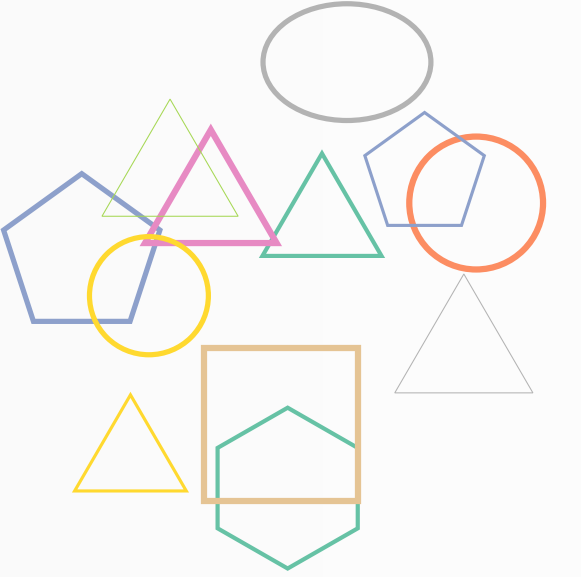[{"shape": "hexagon", "thickness": 2, "radius": 0.7, "center": [0.495, 0.154]}, {"shape": "triangle", "thickness": 2, "radius": 0.59, "center": [0.554, 0.615]}, {"shape": "circle", "thickness": 3, "radius": 0.58, "center": [0.819, 0.648]}, {"shape": "pentagon", "thickness": 1.5, "radius": 0.54, "center": [0.73, 0.696]}, {"shape": "pentagon", "thickness": 2.5, "radius": 0.71, "center": [0.141, 0.557]}, {"shape": "triangle", "thickness": 3, "radius": 0.65, "center": [0.363, 0.644]}, {"shape": "triangle", "thickness": 0.5, "radius": 0.68, "center": [0.293, 0.692]}, {"shape": "circle", "thickness": 2.5, "radius": 0.51, "center": [0.256, 0.487]}, {"shape": "triangle", "thickness": 1.5, "radius": 0.55, "center": [0.224, 0.204]}, {"shape": "square", "thickness": 3, "radius": 0.66, "center": [0.484, 0.264]}, {"shape": "triangle", "thickness": 0.5, "radius": 0.69, "center": [0.798, 0.387]}, {"shape": "oval", "thickness": 2.5, "radius": 0.72, "center": [0.597, 0.892]}]